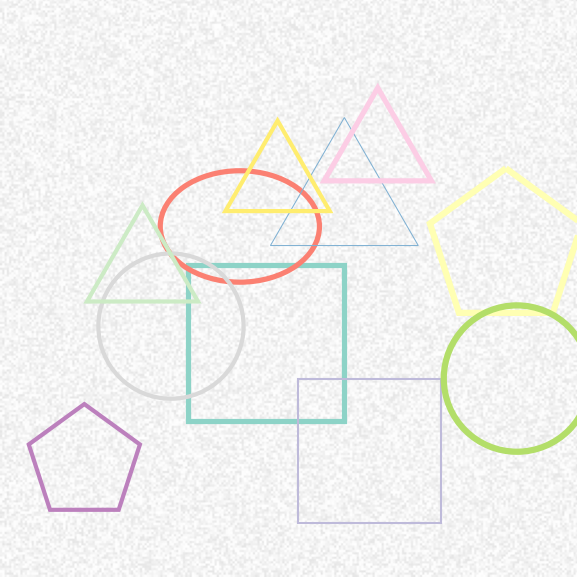[{"shape": "square", "thickness": 2.5, "radius": 0.68, "center": [0.46, 0.405]}, {"shape": "pentagon", "thickness": 3, "radius": 0.69, "center": [0.876, 0.569]}, {"shape": "square", "thickness": 1, "radius": 0.62, "center": [0.64, 0.218]}, {"shape": "oval", "thickness": 2.5, "radius": 0.69, "center": [0.415, 0.607]}, {"shape": "triangle", "thickness": 0.5, "radius": 0.74, "center": [0.596, 0.648]}, {"shape": "circle", "thickness": 3, "radius": 0.63, "center": [0.895, 0.344]}, {"shape": "triangle", "thickness": 2.5, "radius": 0.54, "center": [0.654, 0.74]}, {"shape": "circle", "thickness": 2, "radius": 0.63, "center": [0.296, 0.434]}, {"shape": "pentagon", "thickness": 2, "radius": 0.51, "center": [0.146, 0.198]}, {"shape": "triangle", "thickness": 2, "radius": 0.56, "center": [0.247, 0.533]}, {"shape": "triangle", "thickness": 2, "radius": 0.52, "center": [0.481, 0.686]}]